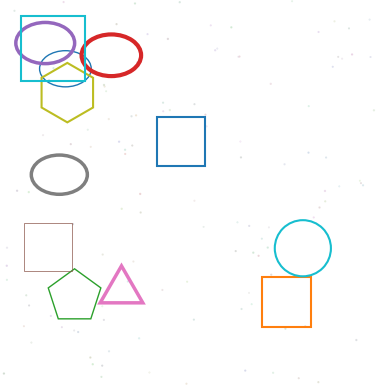[{"shape": "square", "thickness": 1.5, "radius": 0.31, "center": [0.47, 0.632]}, {"shape": "oval", "thickness": 1, "radius": 0.34, "center": [0.17, 0.821]}, {"shape": "square", "thickness": 1.5, "radius": 0.32, "center": [0.744, 0.216]}, {"shape": "pentagon", "thickness": 1, "radius": 0.36, "center": [0.194, 0.23]}, {"shape": "oval", "thickness": 3, "radius": 0.39, "center": [0.289, 0.856]}, {"shape": "oval", "thickness": 2.5, "radius": 0.38, "center": [0.117, 0.888]}, {"shape": "square", "thickness": 0.5, "radius": 0.31, "center": [0.126, 0.359]}, {"shape": "triangle", "thickness": 2.5, "radius": 0.32, "center": [0.316, 0.245]}, {"shape": "oval", "thickness": 2.5, "radius": 0.36, "center": [0.154, 0.546]}, {"shape": "hexagon", "thickness": 1.5, "radius": 0.39, "center": [0.175, 0.759]}, {"shape": "square", "thickness": 1.5, "radius": 0.42, "center": [0.137, 0.874]}, {"shape": "circle", "thickness": 1.5, "radius": 0.36, "center": [0.787, 0.355]}]